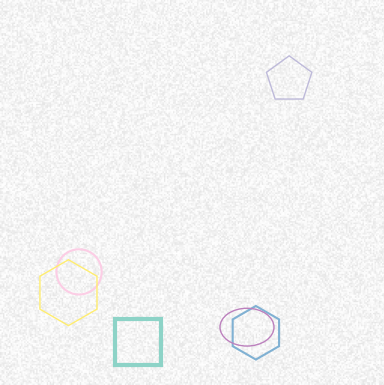[{"shape": "square", "thickness": 3, "radius": 0.3, "center": [0.358, 0.112]}, {"shape": "pentagon", "thickness": 1, "radius": 0.31, "center": [0.751, 0.793]}, {"shape": "hexagon", "thickness": 1.5, "radius": 0.35, "center": [0.665, 0.136]}, {"shape": "circle", "thickness": 1.5, "radius": 0.29, "center": [0.205, 0.294]}, {"shape": "oval", "thickness": 1, "radius": 0.35, "center": [0.642, 0.15]}, {"shape": "hexagon", "thickness": 1, "radius": 0.43, "center": [0.178, 0.24]}]